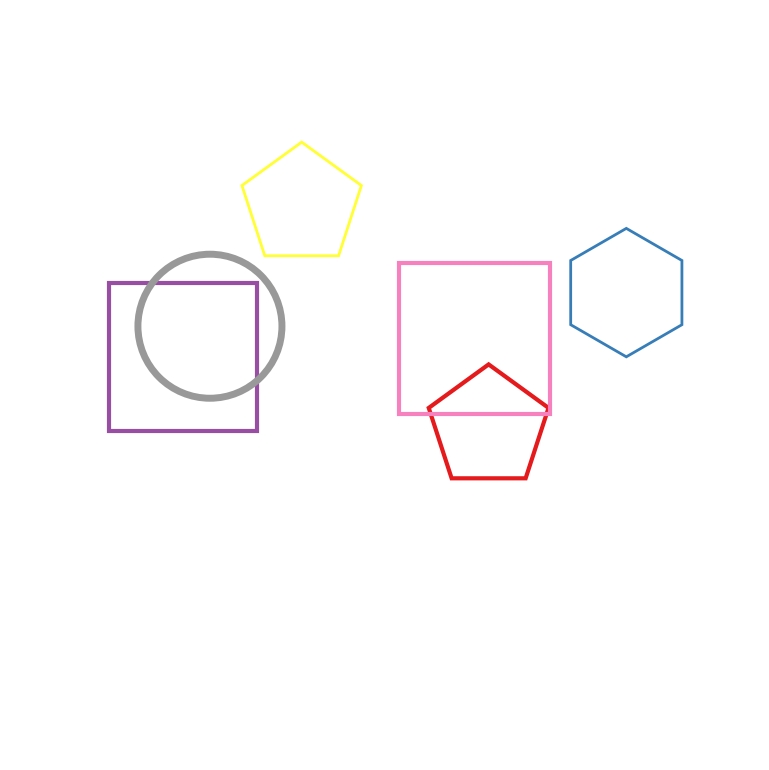[{"shape": "pentagon", "thickness": 1.5, "radius": 0.41, "center": [0.635, 0.445]}, {"shape": "hexagon", "thickness": 1, "radius": 0.42, "center": [0.813, 0.62]}, {"shape": "square", "thickness": 1.5, "radius": 0.48, "center": [0.238, 0.537]}, {"shape": "pentagon", "thickness": 1, "radius": 0.41, "center": [0.392, 0.734]}, {"shape": "square", "thickness": 1.5, "radius": 0.49, "center": [0.616, 0.56]}, {"shape": "circle", "thickness": 2.5, "radius": 0.47, "center": [0.273, 0.576]}]